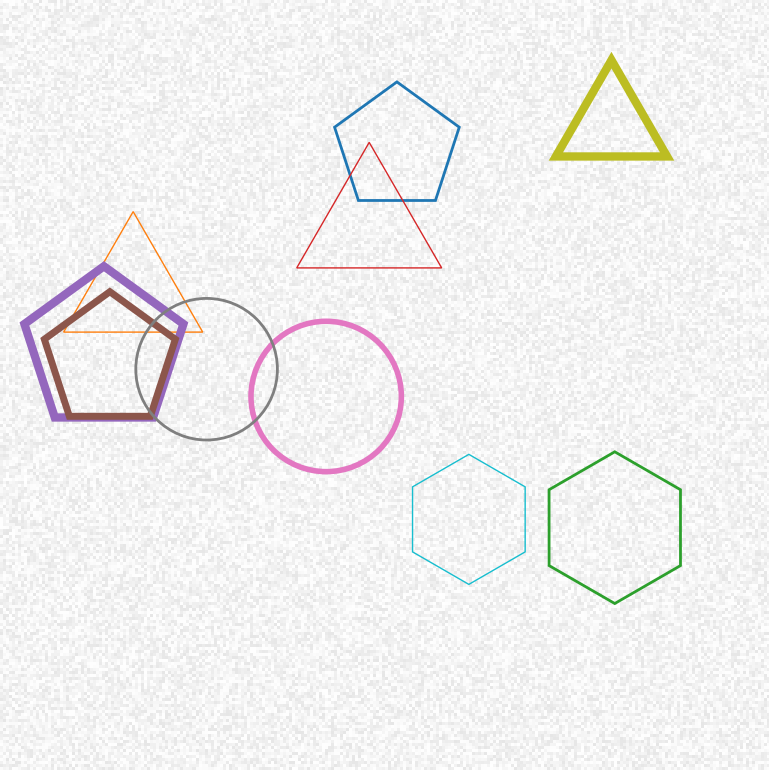[{"shape": "pentagon", "thickness": 1, "radius": 0.43, "center": [0.515, 0.809]}, {"shape": "triangle", "thickness": 0.5, "radius": 0.52, "center": [0.173, 0.621]}, {"shape": "hexagon", "thickness": 1, "radius": 0.49, "center": [0.798, 0.315]}, {"shape": "triangle", "thickness": 0.5, "radius": 0.54, "center": [0.479, 0.706]}, {"shape": "pentagon", "thickness": 3, "radius": 0.54, "center": [0.135, 0.546]}, {"shape": "pentagon", "thickness": 2.5, "radius": 0.45, "center": [0.143, 0.532]}, {"shape": "circle", "thickness": 2, "radius": 0.49, "center": [0.424, 0.485]}, {"shape": "circle", "thickness": 1, "radius": 0.46, "center": [0.268, 0.52]}, {"shape": "triangle", "thickness": 3, "radius": 0.42, "center": [0.794, 0.838]}, {"shape": "hexagon", "thickness": 0.5, "radius": 0.42, "center": [0.609, 0.325]}]